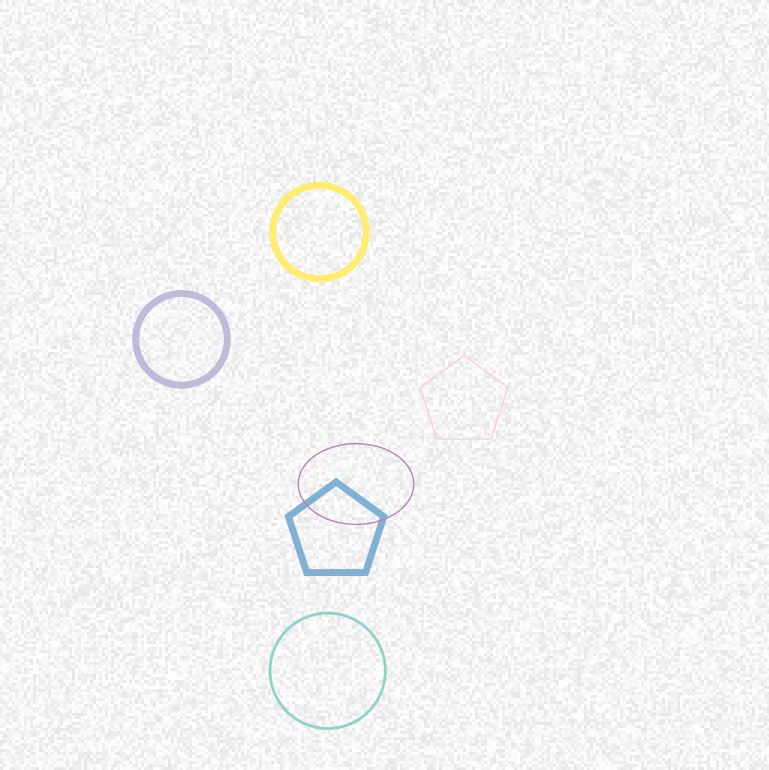[{"shape": "circle", "thickness": 1, "radius": 0.37, "center": [0.426, 0.129]}, {"shape": "circle", "thickness": 2.5, "radius": 0.3, "center": [0.236, 0.559]}, {"shape": "pentagon", "thickness": 2.5, "radius": 0.33, "center": [0.437, 0.309]}, {"shape": "pentagon", "thickness": 0.5, "radius": 0.3, "center": [0.603, 0.478]}, {"shape": "oval", "thickness": 0.5, "radius": 0.37, "center": [0.462, 0.371]}, {"shape": "circle", "thickness": 2.5, "radius": 0.3, "center": [0.415, 0.699]}]